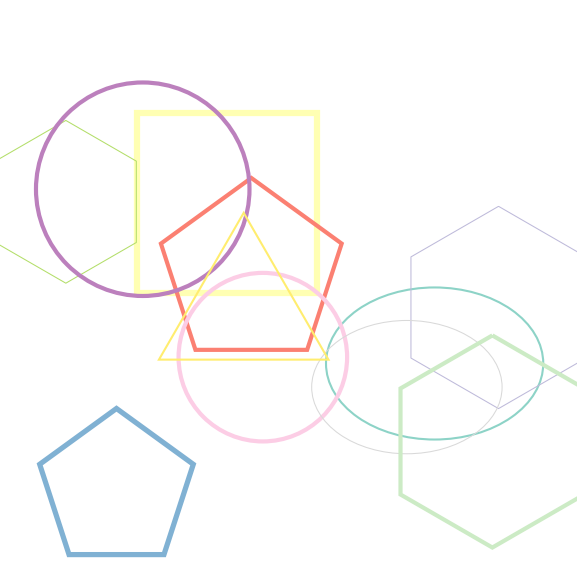[{"shape": "oval", "thickness": 1, "radius": 0.94, "center": [0.753, 0.37]}, {"shape": "square", "thickness": 3, "radius": 0.78, "center": [0.393, 0.648]}, {"shape": "hexagon", "thickness": 0.5, "radius": 0.88, "center": [0.863, 0.467]}, {"shape": "pentagon", "thickness": 2, "radius": 0.82, "center": [0.435, 0.526]}, {"shape": "pentagon", "thickness": 2.5, "radius": 0.7, "center": [0.202, 0.152]}, {"shape": "hexagon", "thickness": 0.5, "radius": 0.7, "center": [0.114, 0.65]}, {"shape": "circle", "thickness": 2, "radius": 0.73, "center": [0.455, 0.381]}, {"shape": "oval", "thickness": 0.5, "radius": 0.82, "center": [0.705, 0.329]}, {"shape": "circle", "thickness": 2, "radius": 0.92, "center": [0.247, 0.671]}, {"shape": "hexagon", "thickness": 2, "radius": 0.92, "center": [0.853, 0.235]}, {"shape": "triangle", "thickness": 1, "radius": 0.85, "center": [0.422, 0.461]}]